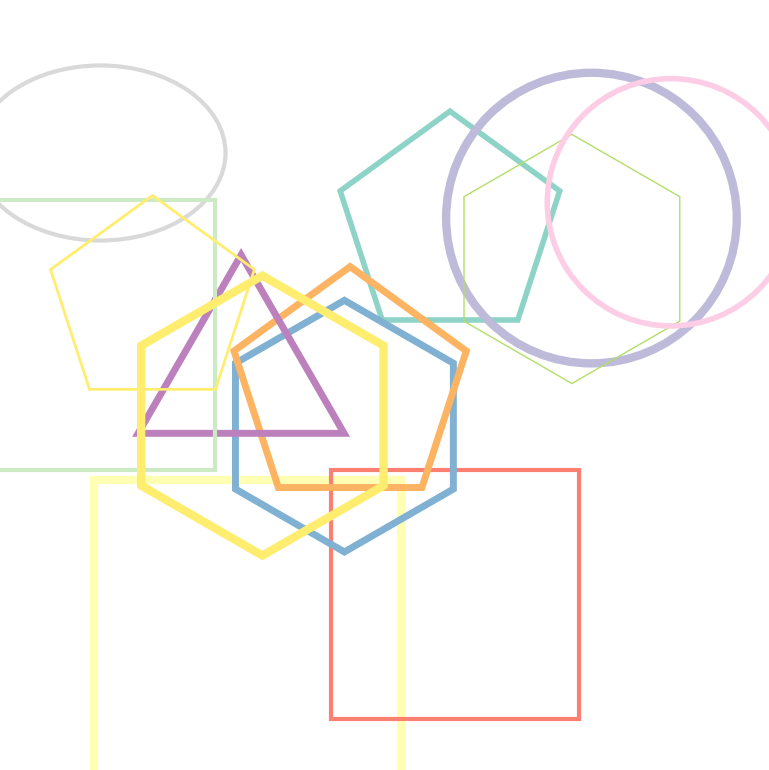[{"shape": "pentagon", "thickness": 2, "radius": 0.75, "center": [0.584, 0.706]}, {"shape": "square", "thickness": 3, "radius": 1.0, "center": [0.321, 0.178]}, {"shape": "circle", "thickness": 3, "radius": 0.94, "center": [0.768, 0.717]}, {"shape": "square", "thickness": 1.5, "radius": 0.81, "center": [0.591, 0.228]}, {"shape": "hexagon", "thickness": 2.5, "radius": 0.82, "center": [0.447, 0.447]}, {"shape": "pentagon", "thickness": 2.5, "radius": 0.79, "center": [0.455, 0.495]}, {"shape": "hexagon", "thickness": 0.5, "radius": 0.81, "center": [0.743, 0.664]}, {"shape": "circle", "thickness": 2, "radius": 0.8, "center": [0.871, 0.737]}, {"shape": "oval", "thickness": 1.5, "radius": 0.81, "center": [0.13, 0.801]}, {"shape": "triangle", "thickness": 2.5, "radius": 0.77, "center": [0.313, 0.514]}, {"shape": "square", "thickness": 1.5, "radius": 0.88, "center": [0.104, 0.565]}, {"shape": "hexagon", "thickness": 3, "radius": 0.91, "center": [0.341, 0.46]}, {"shape": "pentagon", "thickness": 1, "radius": 0.7, "center": [0.198, 0.607]}]